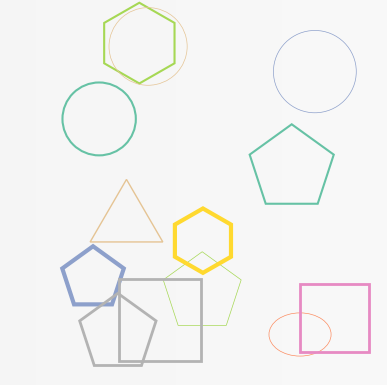[{"shape": "pentagon", "thickness": 1.5, "radius": 0.57, "center": [0.753, 0.563]}, {"shape": "circle", "thickness": 1.5, "radius": 0.47, "center": [0.256, 0.691]}, {"shape": "oval", "thickness": 0.5, "radius": 0.4, "center": [0.774, 0.131]}, {"shape": "pentagon", "thickness": 3, "radius": 0.42, "center": [0.24, 0.277]}, {"shape": "circle", "thickness": 0.5, "radius": 0.53, "center": [0.813, 0.814]}, {"shape": "square", "thickness": 2, "radius": 0.45, "center": [0.863, 0.174]}, {"shape": "pentagon", "thickness": 0.5, "radius": 0.53, "center": [0.522, 0.24]}, {"shape": "hexagon", "thickness": 1.5, "radius": 0.52, "center": [0.36, 0.888]}, {"shape": "hexagon", "thickness": 3, "radius": 0.42, "center": [0.524, 0.375]}, {"shape": "triangle", "thickness": 1, "radius": 0.54, "center": [0.326, 0.426]}, {"shape": "circle", "thickness": 0.5, "radius": 0.5, "center": [0.382, 0.879]}, {"shape": "square", "thickness": 2, "radius": 0.53, "center": [0.412, 0.168]}, {"shape": "pentagon", "thickness": 2, "radius": 0.52, "center": [0.304, 0.134]}]